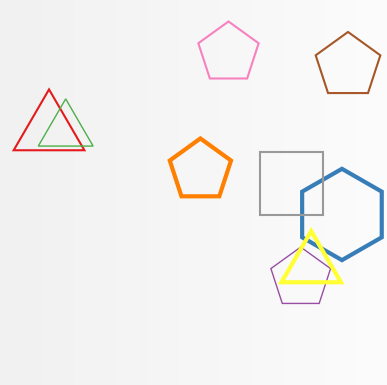[{"shape": "triangle", "thickness": 1.5, "radius": 0.53, "center": [0.127, 0.662]}, {"shape": "hexagon", "thickness": 3, "radius": 0.59, "center": [0.882, 0.443]}, {"shape": "triangle", "thickness": 1, "radius": 0.41, "center": [0.17, 0.661]}, {"shape": "pentagon", "thickness": 1, "radius": 0.4, "center": [0.776, 0.277]}, {"shape": "pentagon", "thickness": 3, "radius": 0.42, "center": [0.517, 0.557]}, {"shape": "triangle", "thickness": 3, "radius": 0.44, "center": [0.803, 0.311]}, {"shape": "pentagon", "thickness": 1.5, "radius": 0.44, "center": [0.898, 0.829]}, {"shape": "pentagon", "thickness": 1.5, "radius": 0.41, "center": [0.59, 0.862]}, {"shape": "square", "thickness": 1.5, "radius": 0.41, "center": [0.752, 0.523]}]